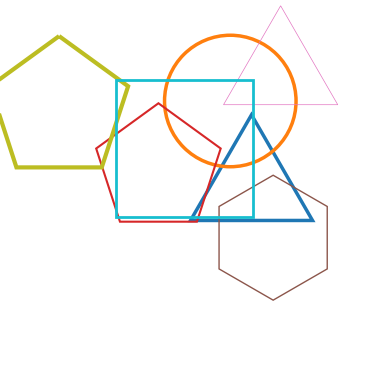[{"shape": "triangle", "thickness": 2.5, "radius": 0.91, "center": [0.653, 0.519]}, {"shape": "circle", "thickness": 2.5, "radius": 0.85, "center": [0.598, 0.738]}, {"shape": "pentagon", "thickness": 1.5, "radius": 0.85, "center": [0.412, 0.562]}, {"shape": "hexagon", "thickness": 1, "radius": 0.81, "center": [0.709, 0.383]}, {"shape": "triangle", "thickness": 0.5, "radius": 0.86, "center": [0.729, 0.814]}, {"shape": "pentagon", "thickness": 3, "radius": 0.94, "center": [0.153, 0.718]}, {"shape": "square", "thickness": 2, "radius": 0.89, "center": [0.479, 0.615]}]